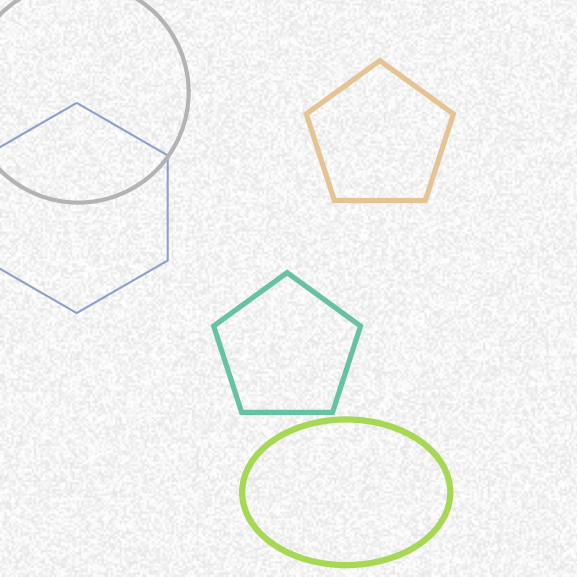[{"shape": "pentagon", "thickness": 2.5, "radius": 0.67, "center": [0.497, 0.393]}, {"shape": "hexagon", "thickness": 1, "radius": 0.91, "center": [0.133, 0.639]}, {"shape": "oval", "thickness": 3, "radius": 0.9, "center": [0.6, 0.147]}, {"shape": "pentagon", "thickness": 2.5, "radius": 0.67, "center": [0.658, 0.76]}, {"shape": "circle", "thickness": 2, "radius": 0.96, "center": [0.136, 0.839]}]